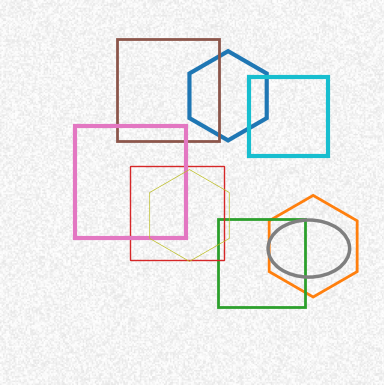[{"shape": "hexagon", "thickness": 3, "radius": 0.58, "center": [0.592, 0.751]}, {"shape": "hexagon", "thickness": 2, "radius": 0.66, "center": [0.813, 0.36]}, {"shape": "square", "thickness": 2, "radius": 0.57, "center": [0.679, 0.317]}, {"shape": "square", "thickness": 1, "radius": 0.61, "center": [0.46, 0.447]}, {"shape": "square", "thickness": 2, "radius": 0.67, "center": [0.436, 0.766]}, {"shape": "square", "thickness": 3, "radius": 0.72, "center": [0.338, 0.527]}, {"shape": "oval", "thickness": 2.5, "radius": 0.53, "center": [0.802, 0.354]}, {"shape": "hexagon", "thickness": 0.5, "radius": 0.6, "center": [0.492, 0.44]}, {"shape": "square", "thickness": 3, "radius": 0.51, "center": [0.749, 0.698]}]